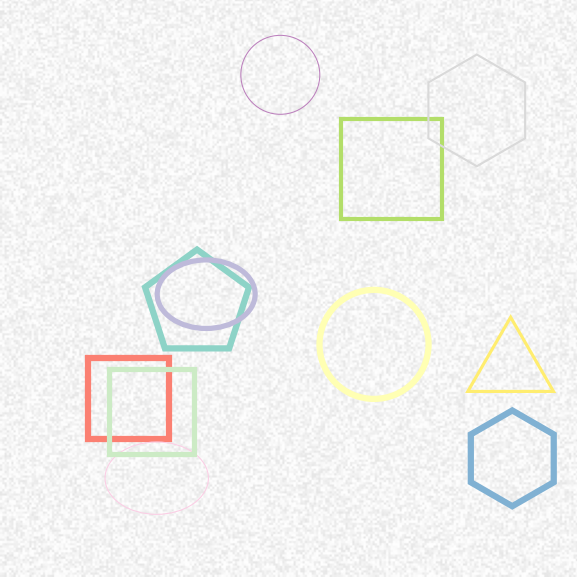[{"shape": "pentagon", "thickness": 3, "radius": 0.47, "center": [0.341, 0.472]}, {"shape": "circle", "thickness": 3, "radius": 0.47, "center": [0.648, 0.403]}, {"shape": "oval", "thickness": 2.5, "radius": 0.42, "center": [0.357, 0.49]}, {"shape": "square", "thickness": 3, "radius": 0.35, "center": [0.223, 0.309]}, {"shape": "hexagon", "thickness": 3, "radius": 0.41, "center": [0.887, 0.205]}, {"shape": "square", "thickness": 2, "radius": 0.44, "center": [0.678, 0.707]}, {"shape": "oval", "thickness": 0.5, "radius": 0.45, "center": [0.271, 0.171]}, {"shape": "hexagon", "thickness": 1, "radius": 0.48, "center": [0.826, 0.808]}, {"shape": "circle", "thickness": 0.5, "radius": 0.34, "center": [0.485, 0.87]}, {"shape": "square", "thickness": 2.5, "radius": 0.37, "center": [0.262, 0.287]}, {"shape": "triangle", "thickness": 1.5, "radius": 0.43, "center": [0.884, 0.364]}]